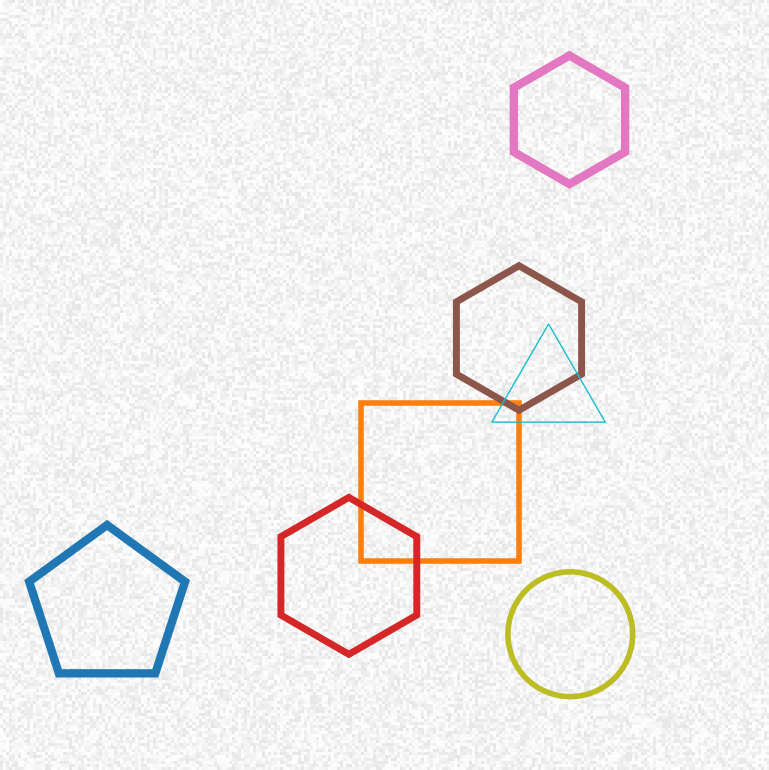[{"shape": "pentagon", "thickness": 3, "radius": 0.53, "center": [0.139, 0.212]}, {"shape": "square", "thickness": 2, "radius": 0.51, "center": [0.571, 0.374]}, {"shape": "hexagon", "thickness": 2.5, "radius": 0.51, "center": [0.453, 0.252]}, {"shape": "hexagon", "thickness": 2.5, "radius": 0.47, "center": [0.674, 0.561]}, {"shape": "hexagon", "thickness": 3, "radius": 0.42, "center": [0.74, 0.844]}, {"shape": "circle", "thickness": 2, "radius": 0.41, "center": [0.741, 0.176]}, {"shape": "triangle", "thickness": 0.5, "radius": 0.43, "center": [0.712, 0.494]}]